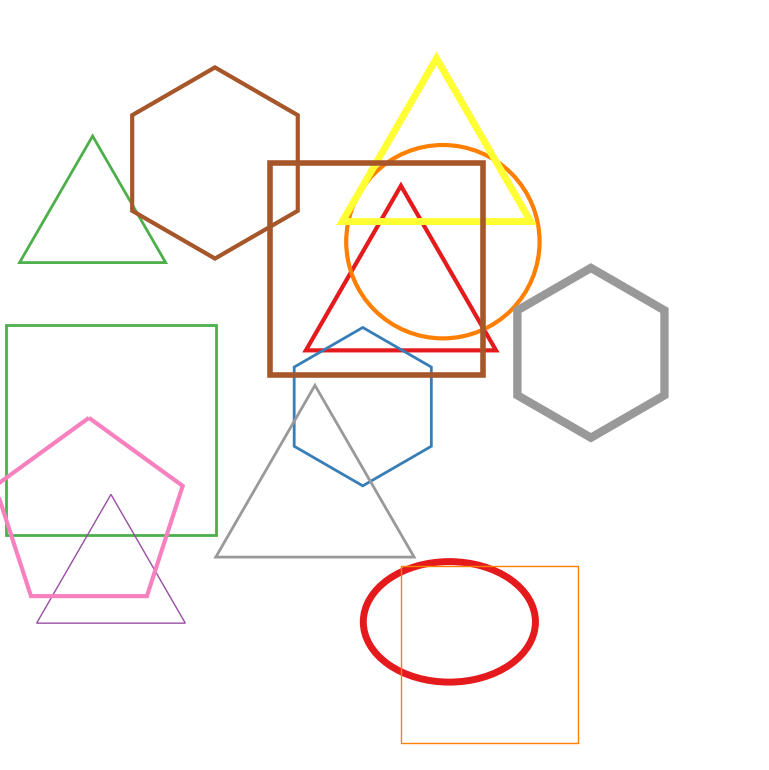[{"shape": "triangle", "thickness": 1.5, "radius": 0.71, "center": [0.521, 0.616]}, {"shape": "oval", "thickness": 2.5, "radius": 0.56, "center": [0.584, 0.192]}, {"shape": "hexagon", "thickness": 1, "radius": 0.51, "center": [0.471, 0.472]}, {"shape": "square", "thickness": 1, "radius": 0.68, "center": [0.144, 0.441]}, {"shape": "triangle", "thickness": 1, "radius": 0.55, "center": [0.12, 0.714]}, {"shape": "triangle", "thickness": 0.5, "radius": 0.56, "center": [0.144, 0.246]}, {"shape": "circle", "thickness": 1.5, "radius": 0.63, "center": [0.575, 0.686]}, {"shape": "square", "thickness": 0.5, "radius": 0.58, "center": [0.636, 0.15]}, {"shape": "triangle", "thickness": 2.5, "radius": 0.71, "center": [0.567, 0.783]}, {"shape": "hexagon", "thickness": 1.5, "radius": 0.62, "center": [0.279, 0.788]}, {"shape": "square", "thickness": 2, "radius": 0.69, "center": [0.489, 0.651]}, {"shape": "pentagon", "thickness": 1.5, "radius": 0.64, "center": [0.116, 0.329]}, {"shape": "triangle", "thickness": 1, "radius": 0.74, "center": [0.409, 0.351]}, {"shape": "hexagon", "thickness": 3, "radius": 0.55, "center": [0.767, 0.542]}]